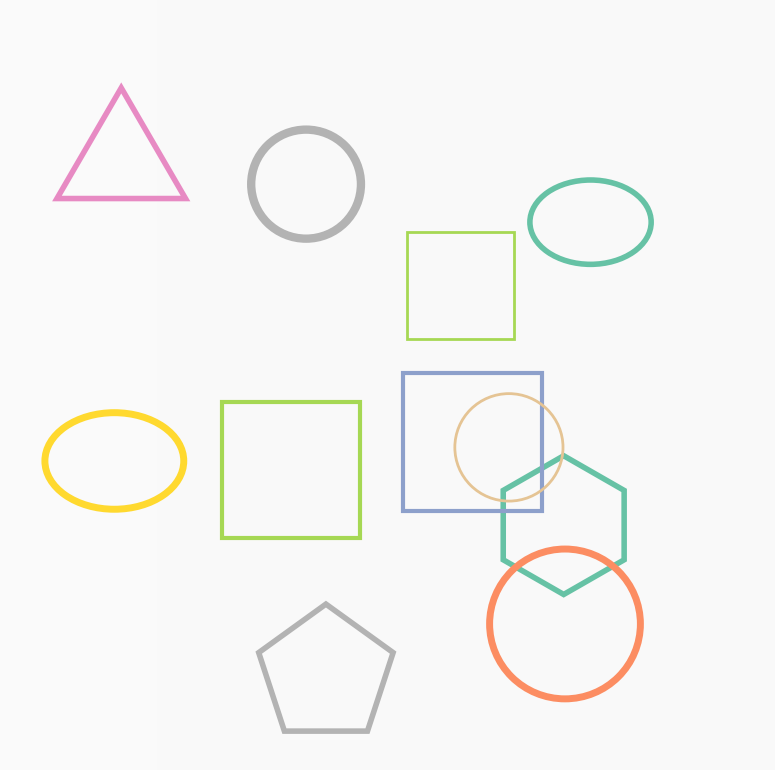[{"shape": "hexagon", "thickness": 2, "radius": 0.45, "center": [0.727, 0.318]}, {"shape": "oval", "thickness": 2, "radius": 0.39, "center": [0.762, 0.711]}, {"shape": "circle", "thickness": 2.5, "radius": 0.49, "center": [0.729, 0.19]}, {"shape": "square", "thickness": 1.5, "radius": 0.45, "center": [0.61, 0.426]}, {"shape": "triangle", "thickness": 2, "radius": 0.48, "center": [0.156, 0.79]}, {"shape": "square", "thickness": 1, "radius": 0.35, "center": [0.594, 0.629]}, {"shape": "square", "thickness": 1.5, "radius": 0.44, "center": [0.375, 0.39]}, {"shape": "oval", "thickness": 2.5, "radius": 0.45, "center": [0.148, 0.401]}, {"shape": "circle", "thickness": 1, "radius": 0.35, "center": [0.657, 0.419]}, {"shape": "circle", "thickness": 3, "radius": 0.35, "center": [0.395, 0.761]}, {"shape": "pentagon", "thickness": 2, "radius": 0.46, "center": [0.421, 0.124]}]